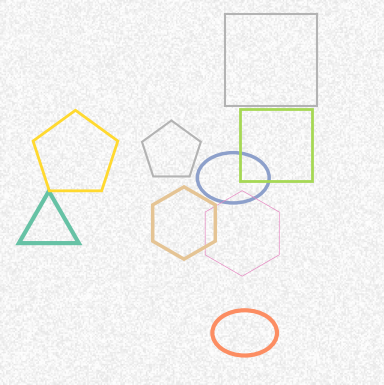[{"shape": "triangle", "thickness": 3, "radius": 0.45, "center": [0.127, 0.413]}, {"shape": "oval", "thickness": 3, "radius": 0.42, "center": [0.636, 0.135]}, {"shape": "oval", "thickness": 2.5, "radius": 0.47, "center": [0.606, 0.538]}, {"shape": "hexagon", "thickness": 0.5, "radius": 0.56, "center": [0.629, 0.394]}, {"shape": "square", "thickness": 2, "radius": 0.47, "center": [0.717, 0.623]}, {"shape": "pentagon", "thickness": 2, "radius": 0.58, "center": [0.196, 0.598]}, {"shape": "hexagon", "thickness": 2.5, "radius": 0.47, "center": [0.478, 0.421]}, {"shape": "pentagon", "thickness": 1.5, "radius": 0.4, "center": [0.445, 0.607]}, {"shape": "square", "thickness": 1.5, "radius": 0.6, "center": [0.704, 0.843]}]